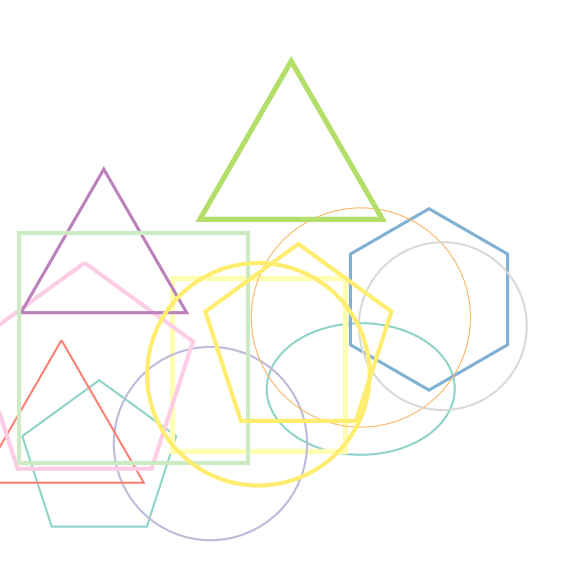[{"shape": "pentagon", "thickness": 1, "radius": 0.7, "center": [0.172, 0.201]}, {"shape": "oval", "thickness": 1, "radius": 0.81, "center": [0.625, 0.326]}, {"shape": "square", "thickness": 2.5, "radius": 0.75, "center": [0.447, 0.369]}, {"shape": "circle", "thickness": 1, "radius": 0.84, "center": [0.364, 0.231]}, {"shape": "triangle", "thickness": 1, "radius": 0.82, "center": [0.106, 0.245]}, {"shape": "hexagon", "thickness": 1.5, "radius": 0.79, "center": [0.743, 0.481]}, {"shape": "circle", "thickness": 0.5, "radius": 0.95, "center": [0.625, 0.449]}, {"shape": "triangle", "thickness": 2.5, "radius": 0.91, "center": [0.504, 0.711]}, {"shape": "pentagon", "thickness": 2, "radius": 0.99, "center": [0.147, 0.347]}, {"shape": "circle", "thickness": 1, "radius": 0.73, "center": [0.767, 0.434]}, {"shape": "triangle", "thickness": 1.5, "radius": 0.83, "center": [0.18, 0.541]}, {"shape": "square", "thickness": 2, "radius": 0.99, "center": [0.231, 0.397]}, {"shape": "circle", "thickness": 2, "radius": 0.96, "center": [0.447, 0.351]}, {"shape": "pentagon", "thickness": 2, "radius": 0.85, "center": [0.517, 0.407]}]